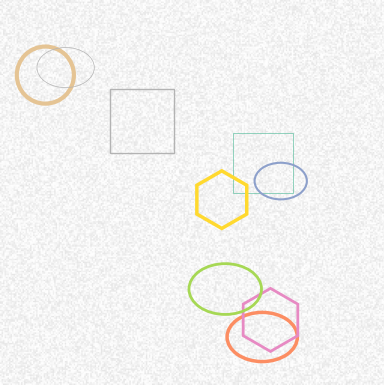[{"shape": "square", "thickness": 0.5, "radius": 0.39, "center": [0.682, 0.577]}, {"shape": "oval", "thickness": 2.5, "radius": 0.46, "center": [0.681, 0.125]}, {"shape": "oval", "thickness": 1.5, "radius": 0.34, "center": [0.729, 0.53]}, {"shape": "hexagon", "thickness": 2, "radius": 0.41, "center": [0.703, 0.169]}, {"shape": "oval", "thickness": 2, "radius": 0.47, "center": [0.585, 0.249]}, {"shape": "hexagon", "thickness": 2.5, "radius": 0.37, "center": [0.576, 0.481]}, {"shape": "circle", "thickness": 3, "radius": 0.37, "center": [0.118, 0.805]}, {"shape": "oval", "thickness": 0.5, "radius": 0.37, "center": [0.17, 0.825]}, {"shape": "square", "thickness": 1, "radius": 0.42, "center": [0.368, 0.686]}]